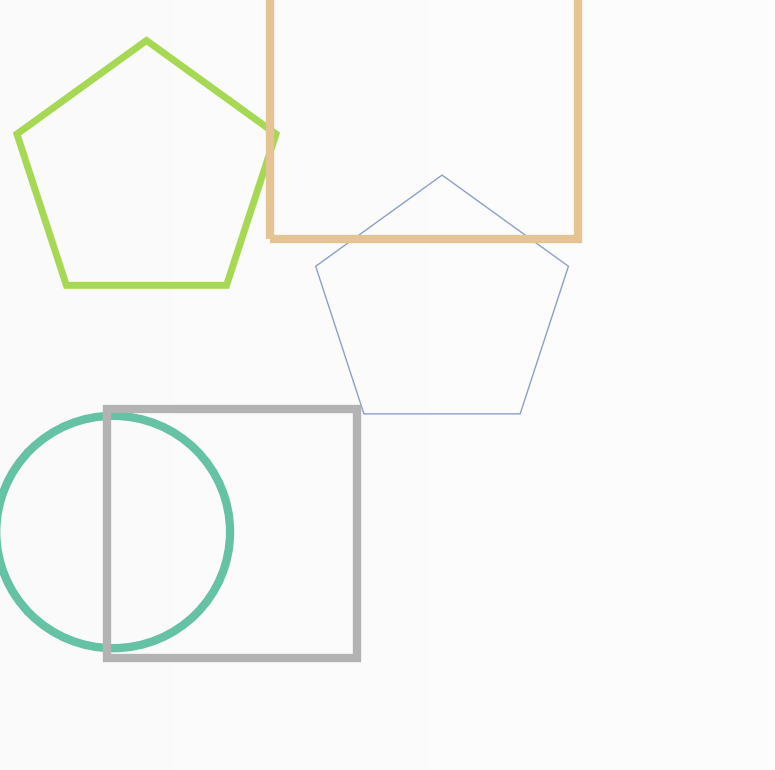[{"shape": "circle", "thickness": 3, "radius": 0.75, "center": [0.146, 0.309]}, {"shape": "pentagon", "thickness": 0.5, "radius": 0.86, "center": [0.57, 0.601]}, {"shape": "pentagon", "thickness": 2.5, "radius": 0.88, "center": [0.189, 0.772]}, {"shape": "square", "thickness": 3, "radius": 1.0, "center": [0.547, 0.889]}, {"shape": "square", "thickness": 3, "radius": 0.81, "center": [0.299, 0.307]}]